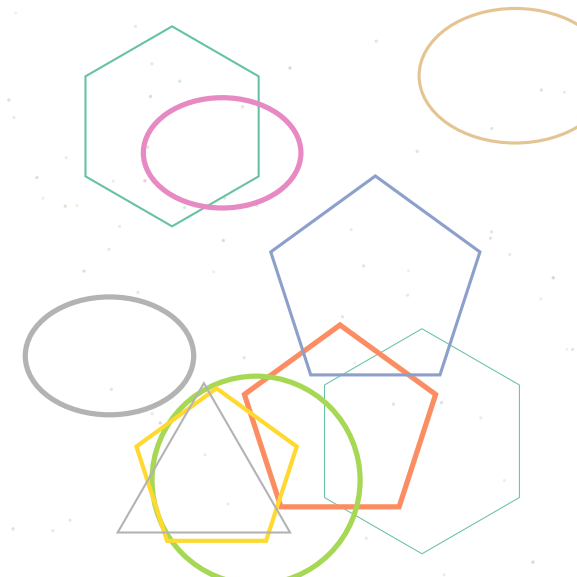[{"shape": "hexagon", "thickness": 1, "radius": 0.87, "center": [0.298, 0.78]}, {"shape": "hexagon", "thickness": 0.5, "radius": 0.97, "center": [0.731, 0.235]}, {"shape": "pentagon", "thickness": 2.5, "radius": 0.87, "center": [0.589, 0.262]}, {"shape": "pentagon", "thickness": 1.5, "radius": 0.95, "center": [0.65, 0.504]}, {"shape": "oval", "thickness": 2.5, "radius": 0.68, "center": [0.385, 0.734]}, {"shape": "circle", "thickness": 2.5, "radius": 0.9, "center": [0.443, 0.168]}, {"shape": "pentagon", "thickness": 2, "radius": 0.73, "center": [0.375, 0.181]}, {"shape": "oval", "thickness": 1.5, "radius": 0.83, "center": [0.892, 0.868]}, {"shape": "triangle", "thickness": 1, "radius": 0.86, "center": [0.353, 0.163]}, {"shape": "oval", "thickness": 2.5, "radius": 0.73, "center": [0.19, 0.383]}]